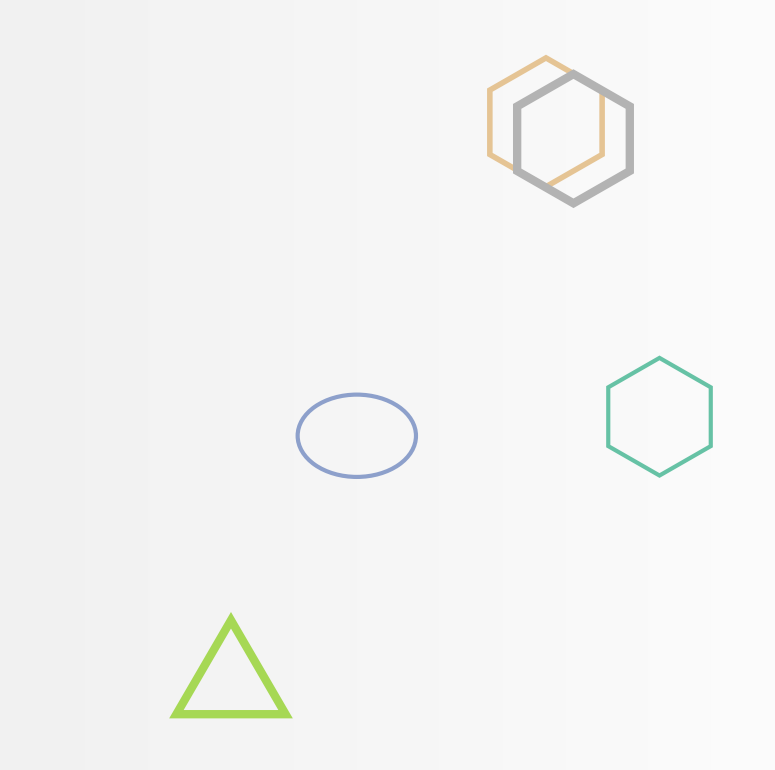[{"shape": "hexagon", "thickness": 1.5, "radius": 0.38, "center": [0.851, 0.459]}, {"shape": "oval", "thickness": 1.5, "radius": 0.38, "center": [0.46, 0.434]}, {"shape": "triangle", "thickness": 3, "radius": 0.41, "center": [0.298, 0.113]}, {"shape": "hexagon", "thickness": 2, "radius": 0.42, "center": [0.704, 0.841]}, {"shape": "hexagon", "thickness": 3, "radius": 0.42, "center": [0.74, 0.82]}]